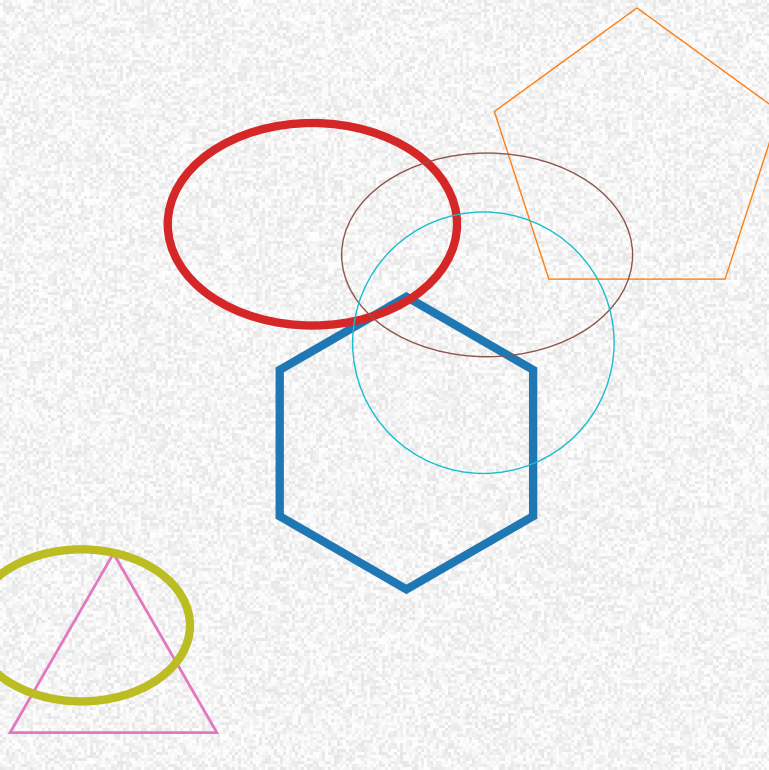[{"shape": "hexagon", "thickness": 3, "radius": 0.95, "center": [0.528, 0.425]}, {"shape": "pentagon", "thickness": 0.5, "radius": 0.97, "center": [0.827, 0.795]}, {"shape": "oval", "thickness": 3, "radius": 0.94, "center": [0.406, 0.709]}, {"shape": "oval", "thickness": 0.5, "radius": 0.94, "center": [0.633, 0.669]}, {"shape": "triangle", "thickness": 1, "radius": 0.78, "center": [0.147, 0.126]}, {"shape": "oval", "thickness": 3, "radius": 0.71, "center": [0.106, 0.188]}, {"shape": "circle", "thickness": 0.5, "radius": 0.85, "center": [0.628, 0.555]}]